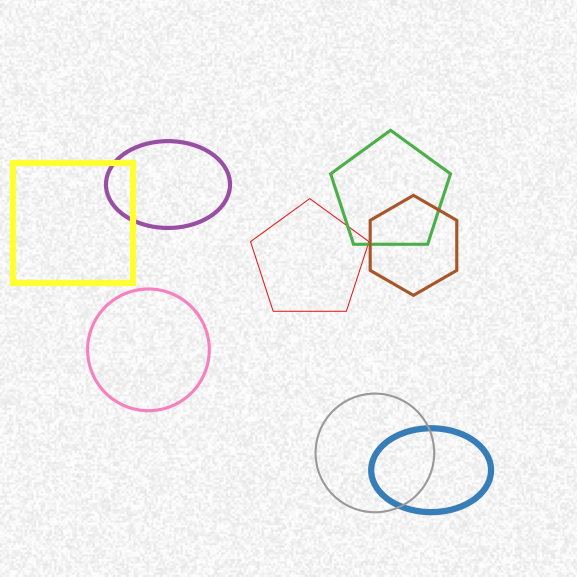[{"shape": "pentagon", "thickness": 0.5, "radius": 0.54, "center": [0.536, 0.547]}, {"shape": "oval", "thickness": 3, "radius": 0.52, "center": [0.747, 0.185]}, {"shape": "pentagon", "thickness": 1.5, "radius": 0.55, "center": [0.676, 0.664]}, {"shape": "oval", "thickness": 2, "radius": 0.54, "center": [0.291, 0.68]}, {"shape": "square", "thickness": 3, "radius": 0.52, "center": [0.126, 0.613]}, {"shape": "hexagon", "thickness": 1.5, "radius": 0.43, "center": [0.716, 0.574]}, {"shape": "circle", "thickness": 1.5, "radius": 0.53, "center": [0.257, 0.393]}, {"shape": "circle", "thickness": 1, "radius": 0.51, "center": [0.649, 0.215]}]